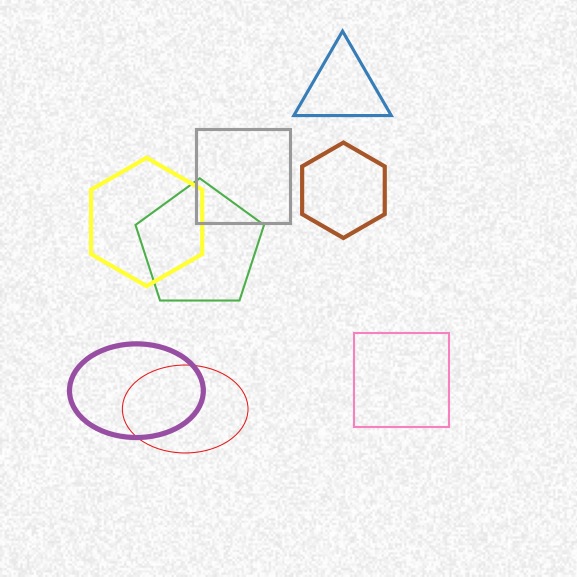[{"shape": "oval", "thickness": 0.5, "radius": 0.54, "center": [0.321, 0.291]}, {"shape": "triangle", "thickness": 1.5, "radius": 0.49, "center": [0.593, 0.848]}, {"shape": "pentagon", "thickness": 1, "radius": 0.59, "center": [0.346, 0.573]}, {"shape": "oval", "thickness": 2.5, "radius": 0.58, "center": [0.236, 0.323]}, {"shape": "hexagon", "thickness": 2, "radius": 0.56, "center": [0.254, 0.615]}, {"shape": "hexagon", "thickness": 2, "radius": 0.41, "center": [0.595, 0.67]}, {"shape": "square", "thickness": 1, "radius": 0.41, "center": [0.696, 0.341]}, {"shape": "square", "thickness": 1.5, "radius": 0.41, "center": [0.421, 0.694]}]